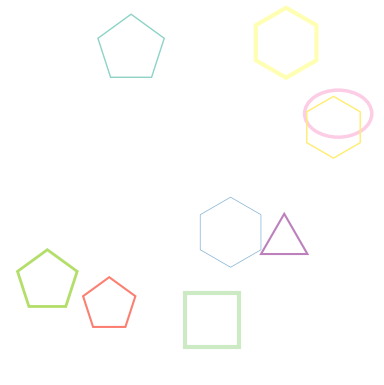[{"shape": "pentagon", "thickness": 1, "radius": 0.45, "center": [0.34, 0.873]}, {"shape": "hexagon", "thickness": 3, "radius": 0.45, "center": [0.743, 0.889]}, {"shape": "pentagon", "thickness": 1.5, "radius": 0.36, "center": [0.284, 0.209]}, {"shape": "hexagon", "thickness": 0.5, "radius": 0.46, "center": [0.599, 0.397]}, {"shape": "pentagon", "thickness": 2, "radius": 0.41, "center": [0.123, 0.27]}, {"shape": "oval", "thickness": 2.5, "radius": 0.44, "center": [0.878, 0.705]}, {"shape": "triangle", "thickness": 1.5, "radius": 0.35, "center": [0.738, 0.375]}, {"shape": "square", "thickness": 3, "radius": 0.35, "center": [0.55, 0.168]}, {"shape": "hexagon", "thickness": 1, "radius": 0.4, "center": [0.866, 0.669]}]